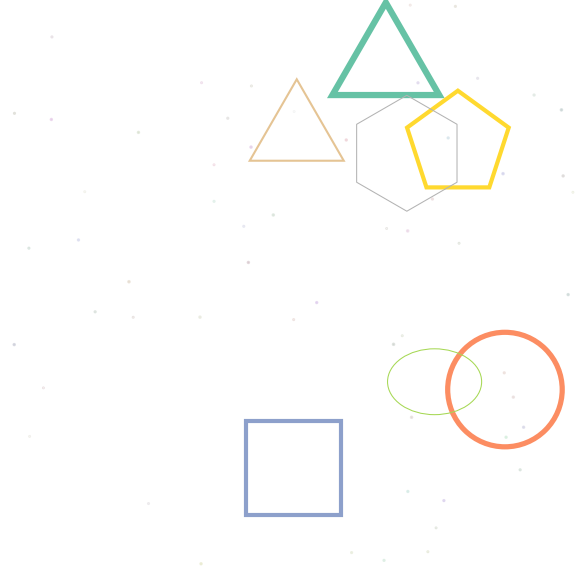[{"shape": "triangle", "thickness": 3, "radius": 0.53, "center": [0.668, 0.888]}, {"shape": "circle", "thickness": 2.5, "radius": 0.5, "center": [0.874, 0.325]}, {"shape": "square", "thickness": 2, "radius": 0.41, "center": [0.508, 0.189]}, {"shape": "oval", "thickness": 0.5, "radius": 0.41, "center": [0.753, 0.338]}, {"shape": "pentagon", "thickness": 2, "radius": 0.46, "center": [0.793, 0.75]}, {"shape": "triangle", "thickness": 1, "radius": 0.47, "center": [0.514, 0.768]}, {"shape": "hexagon", "thickness": 0.5, "radius": 0.5, "center": [0.704, 0.734]}]